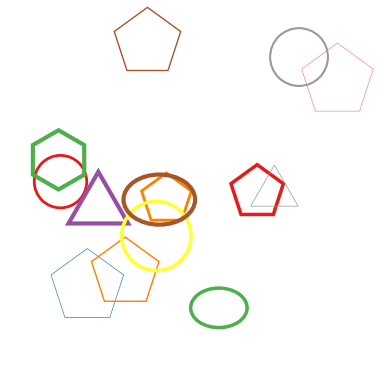[{"shape": "circle", "thickness": 2, "radius": 0.34, "center": [0.157, 0.528]}, {"shape": "pentagon", "thickness": 2.5, "radius": 0.36, "center": [0.668, 0.501]}, {"shape": "pentagon", "thickness": 0.5, "radius": 0.5, "center": [0.227, 0.255]}, {"shape": "hexagon", "thickness": 3, "radius": 0.38, "center": [0.152, 0.585]}, {"shape": "oval", "thickness": 2.5, "radius": 0.37, "center": [0.568, 0.2]}, {"shape": "triangle", "thickness": 3, "radius": 0.45, "center": [0.255, 0.464]}, {"shape": "pentagon", "thickness": 1, "radius": 0.46, "center": [0.325, 0.292]}, {"shape": "pentagon", "thickness": 2, "radius": 0.34, "center": [0.432, 0.483]}, {"shape": "circle", "thickness": 2.5, "radius": 0.45, "center": [0.406, 0.387]}, {"shape": "oval", "thickness": 3, "radius": 0.46, "center": [0.414, 0.482]}, {"shape": "pentagon", "thickness": 1, "radius": 0.45, "center": [0.383, 0.89]}, {"shape": "pentagon", "thickness": 0.5, "radius": 0.49, "center": [0.877, 0.79]}, {"shape": "triangle", "thickness": 0.5, "radius": 0.36, "center": [0.713, 0.5]}, {"shape": "circle", "thickness": 1.5, "radius": 0.38, "center": [0.777, 0.852]}]